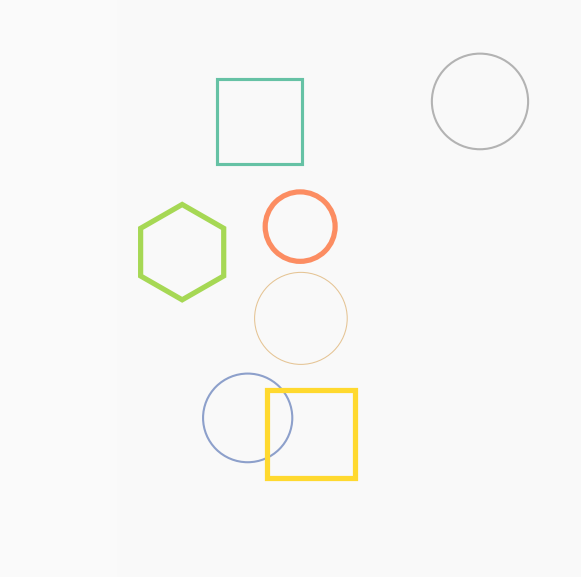[{"shape": "square", "thickness": 1.5, "radius": 0.37, "center": [0.447, 0.788]}, {"shape": "circle", "thickness": 2.5, "radius": 0.3, "center": [0.516, 0.607]}, {"shape": "circle", "thickness": 1, "radius": 0.38, "center": [0.426, 0.275]}, {"shape": "hexagon", "thickness": 2.5, "radius": 0.41, "center": [0.313, 0.563]}, {"shape": "square", "thickness": 2.5, "radius": 0.38, "center": [0.536, 0.247]}, {"shape": "circle", "thickness": 0.5, "radius": 0.4, "center": [0.518, 0.448]}, {"shape": "circle", "thickness": 1, "radius": 0.41, "center": [0.826, 0.823]}]